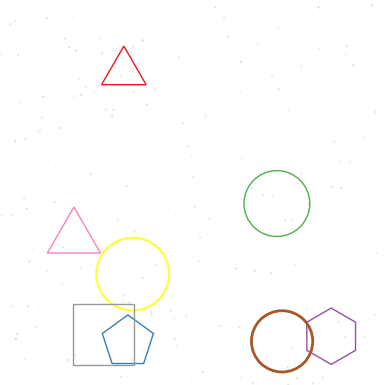[{"shape": "triangle", "thickness": 1, "radius": 0.33, "center": [0.322, 0.813]}, {"shape": "pentagon", "thickness": 1, "radius": 0.35, "center": [0.332, 0.112]}, {"shape": "circle", "thickness": 1, "radius": 0.43, "center": [0.719, 0.471]}, {"shape": "hexagon", "thickness": 1, "radius": 0.37, "center": [0.86, 0.127]}, {"shape": "circle", "thickness": 1.5, "radius": 0.47, "center": [0.345, 0.288]}, {"shape": "circle", "thickness": 2, "radius": 0.4, "center": [0.733, 0.113]}, {"shape": "triangle", "thickness": 1, "radius": 0.4, "center": [0.192, 0.383]}, {"shape": "square", "thickness": 1, "radius": 0.39, "center": [0.269, 0.131]}]